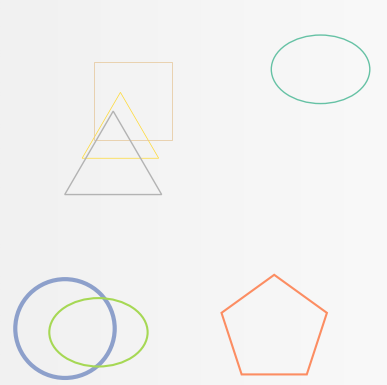[{"shape": "oval", "thickness": 1, "radius": 0.64, "center": [0.827, 0.82]}, {"shape": "pentagon", "thickness": 1.5, "radius": 0.72, "center": [0.708, 0.143]}, {"shape": "circle", "thickness": 3, "radius": 0.64, "center": [0.168, 0.147]}, {"shape": "oval", "thickness": 1.5, "radius": 0.63, "center": [0.254, 0.137]}, {"shape": "triangle", "thickness": 0.5, "radius": 0.57, "center": [0.311, 0.646]}, {"shape": "square", "thickness": 0.5, "radius": 0.51, "center": [0.343, 0.739]}, {"shape": "triangle", "thickness": 1, "radius": 0.72, "center": [0.292, 0.567]}]